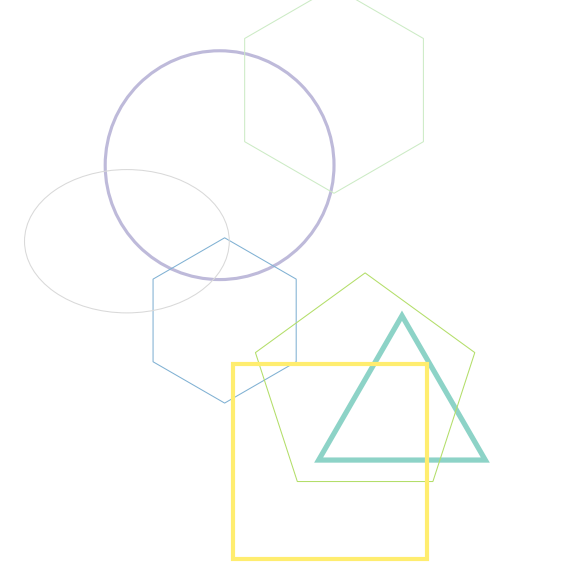[{"shape": "triangle", "thickness": 2.5, "radius": 0.83, "center": [0.696, 0.286]}, {"shape": "circle", "thickness": 1.5, "radius": 0.99, "center": [0.38, 0.713]}, {"shape": "hexagon", "thickness": 0.5, "radius": 0.72, "center": [0.389, 0.444]}, {"shape": "pentagon", "thickness": 0.5, "radius": 1.0, "center": [0.632, 0.327]}, {"shape": "oval", "thickness": 0.5, "radius": 0.89, "center": [0.22, 0.581]}, {"shape": "hexagon", "thickness": 0.5, "radius": 0.89, "center": [0.578, 0.843]}, {"shape": "square", "thickness": 2, "radius": 0.84, "center": [0.571, 0.2]}]